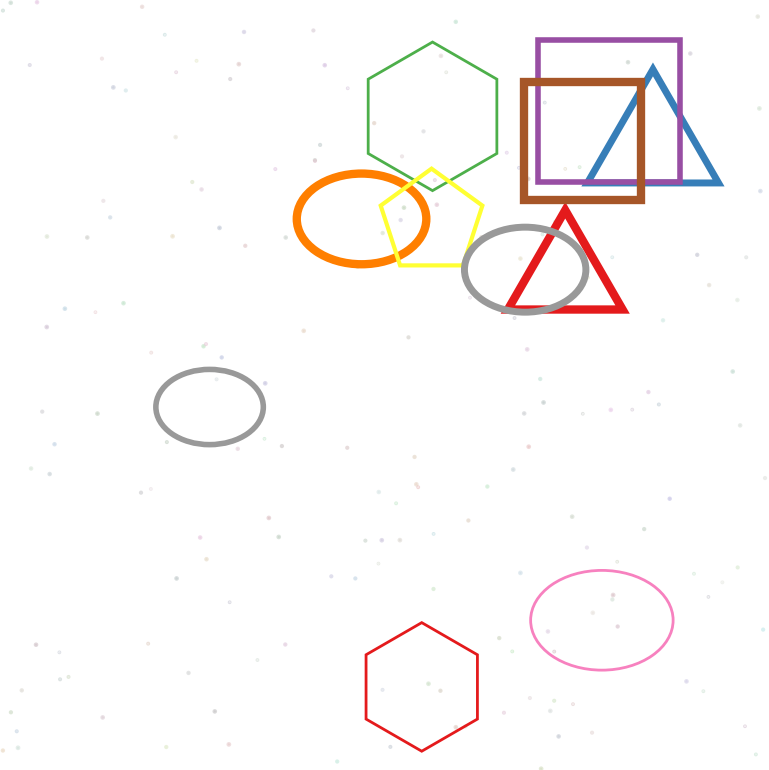[{"shape": "hexagon", "thickness": 1, "radius": 0.42, "center": [0.548, 0.108]}, {"shape": "triangle", "thickness": 3, "radius": 0.43, "center": [0.734, 0.641]}, {"shape": "triangle", "thickness": 2.5, "radius": 0.49, "center": [0.848, 0.812]}, {"shape": "hexagon", "thickness": 1, "radius": 0.48, "center": [0.562, 0.849]}, {"shape": "square", "thickness": 2, "radius": 0.46, "center": [0.791, 0.856]}, {"shape": "oval", "thickness": 3, "radius": 0.42, "center": [0.47, 0.716]}, {"shape": "pentagon", "thickness": 1.5, "radius": 0.35, "center": [0.56, 0.712]}, {"shape": "square", "thickness": 3, "radius": 0.38, "center": [0.757, 0.817]}, {"shape": "oval", "thickness": 1, "radius": 0.46, "center": [0.782, 0.194]}, {"shape": "oval", "thickness": 2, "radius": 0.35, "center": [0.272, 0.471]}, {"shape": "oval", "thickness": 2.5, "radius": 0.39, "center": [0.682, 0.65]}]